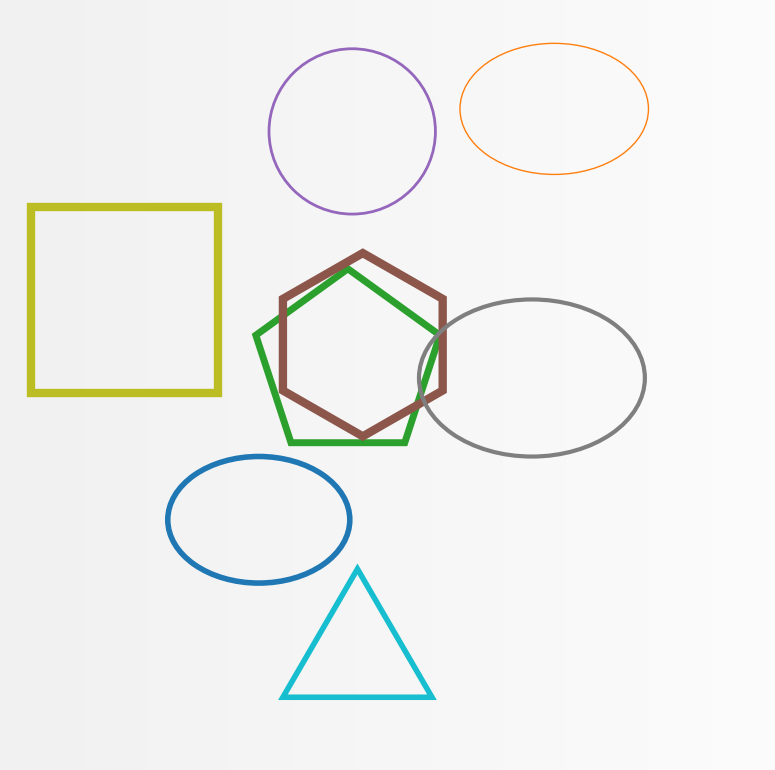[{"shape": "oval", "thickness": 2, "radius": 0.59, "center": [0.334, 0.325]}, {"shape": "oval", "thickness": 0.5, "radius": 0.61, "center": [0.715, 0.859]}, {"shape": "pentagon", "thickness": 2.5, "radius": 0.62, "center": [0.449, 0.526]}, {"shape": "circle", "thickness": 1, "radius": 0.54, "center": [0.454, 0.829]}, {"shape": "hexagon", "thickness": 3, "radius": 0.6, "center": [0.468, 0.552]}, {"shape": "oval", "thickness": 1.5, "radius": 0.73, "center": [0.686, 0.509]}, {"shape": "square", "thickness": 3, "radius": 0.6, "center": [0.161, 0.611]}, {"shape": "triangle", "thickness": 2, "radius": 0.56, "center": [0.461, 0.15]}]